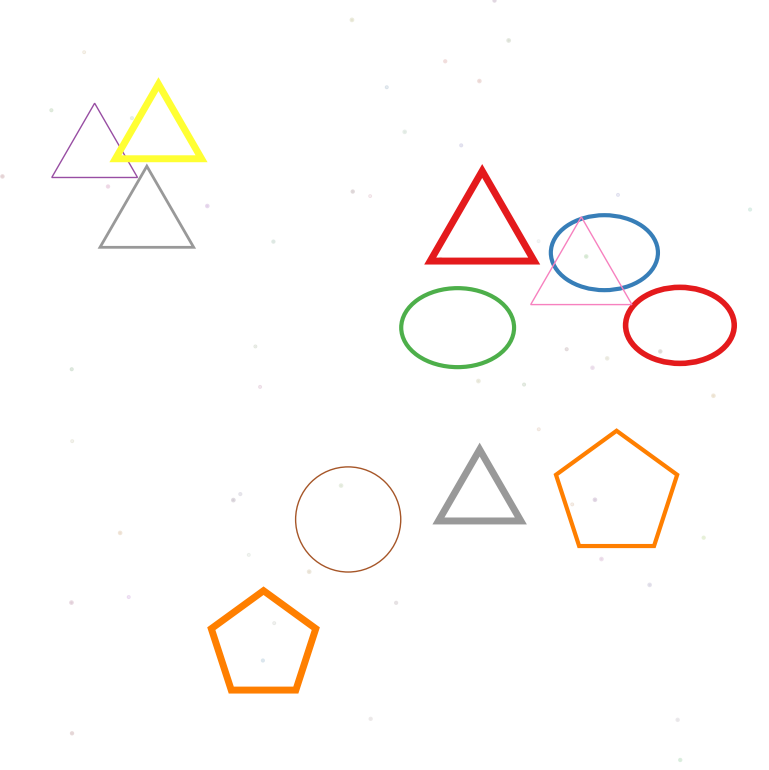[{"shape": "triangle", "thickness": 2.5, "radius": 0.39, "center": [0.626, 0.7]}, {"shape": "oval", "thickness": 2, "radius": 0.35, "center": [0.883, 0.577]}, {"shape": "oval", "thickness": 1.5, "radius": 0.35, "center": [0.785, 0.672]}, {"shape": "oval", "thickness": 1.5, "radius": 0.37, "center": [0.594, 0.574]}, {"shape": "triangle", "thickness": 0.5, "radius": 0.32, "center": [0.123, 0.802]}, {"shape": "pentagon", "thickness": 2.5, "radius": 0.36, "center": [0.342, 0.162]}, {"shape": "pentagon", "thickness": 1.5, "radius": 0.41, "center": [0.801, 0.358]}, {"shape": "triangle", "thickness": 2.5, "radius": 0.32, "center": [0.206, 0.826]}, {"shape": "circle", "thickness": 0.5, "radius": 0.34, "center": [0.452, 0.325]}, {"shape": "triangle", "thickness": 0.5, "radius": 0.38, "center": [0.755, 0.642]}, {"shape": "triangle", "thickness": 1, "radius": 0.35, "center": [0.191, 0.714]}, {"shape": "triangle", "thickness": 2.5, "radius": 0.31, "center": [0.623, 0.354]}]